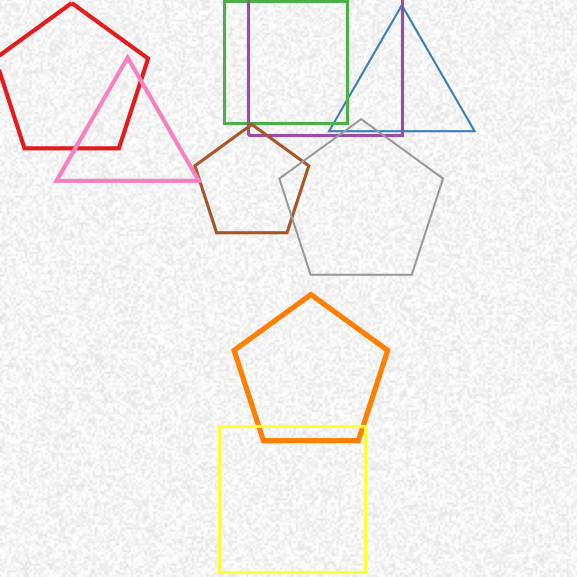[{"shape": "pentagon", "thickness": 2, "radius": 0.7, "center": [0.124, 0.855]}, {"shape": "triangle", "thickness": 1, "radius": 0.73, "center": [0.696, 0.845]}, {"shape": "square", "thickness": 1.5, "radius": 0.53, "center": [0.495, 0.892]}, {"shape": "square", "thickness": 1.5, "radius": 0.67, "center": [0.563, 0.898]}, {"shape": "pentagon", "thickness": 2.5, "radius": 0.7, "center": [0.538, 0.349]}, {"shape": "square", "thickness": 1.5, "radius": 0.63, "center": [0.506, 0.135]}, {"shape": "pentagon", "thickness": 1.5, "radius": 0.52, "center": [0.436, 0.68]}, {"shape": "triangle", "thickness": 2, "radius": 0.71, "center": [0.221, 0.757]}, {"shape": "pentagon", "thickness": 1, "radius": 0.75, "center": [0.625, 0.644]}]